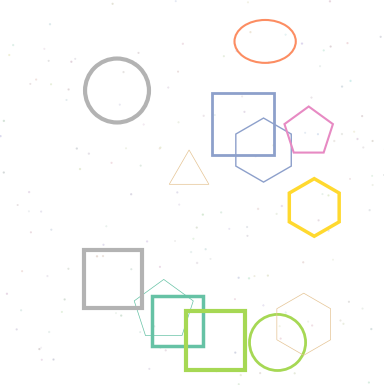[{"shape": "pentagon", "thickness": 0.5, "radius": 0.4, "center": [0.425, 0.194]}, {"shape": "square", "thickness": 2.5, "radius": 0.33, "center": [0.461, 0.166]}, {"shape": "oval", "thickness": 1.5, "radius": 0.4, "center": [0.689, 0.892]}, {"shape": "hexagon", "thickness": 1, "radius": 0.42, "center": [0.685, 0.61]}, {"shape": "square", "thickness": 2, "radius": 0.4, "center": [0.632, 0.679]}, {"shape": "pentagon", "thickness": 1.5, "radius": 0.33, "center": [0.802, 0.657]}, {"shape": "square", "thickness": 3, "radius": 0.38, "center": [0.56, 0.115]}, {"shape": "circle", "thickness": 2, "radius": 0.36, "center": [0.721, 0.111]}, {"shape": "hexagon", "thickness": 2.5, "radius": 0.37, "center": [0.816, 0.461]}, {"shape": "hexagon", "thickness": 0.5, "radius": 0.4, "center": [0.789, 0.158]}, {"shape": "triangle", "thickness": 0.5, "radius": 0.3, "center": [0.491, 0.551]}, {"shape": "square", "thickness": 3, "radius": 0.37, "center": [0.294, 0.275]}, {"shape": "circle", "thickness": 3, "radius": 0.42, "center": [0.304, 0.765]}]